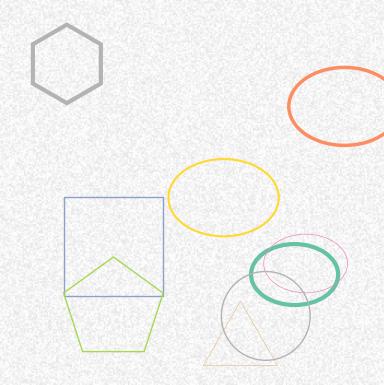[{"shape": "oval", "thickness": 3, "radius": 0.57, "center": [0.765, 0.287]}, {"shape": "oval", "thickness": 2.5, "radius": 0.72, "center": [0.895, 0.724]}, {"shape": "square", "thickness": 1, "radius": 0.64, "center": [0.296, 0.36]}, {"shape": "oval", "thickness": 0.5, "radius": 0.54, "center": [0.794, 0.316]}, {"shape": "pentagon", "thickness": 1, "radius": 0.68, "center": [0.294, 0.197]}, {"shape": "oval", "thickness": 1.5, "radius": 0.72, "center": [0.581, 0.487]}, {"shape": "triangle", "thickness": 0.5, "radius": 0.56, "center": [0.624, 0.106]}, {"shape": "circle", "thickness": 1, "radius": 0.58, "center": [0.69, 0.18]}, {"shape": "hexagon", "thickness": 3, "radius": 0.51, "center": [0.174, 0.834]}]